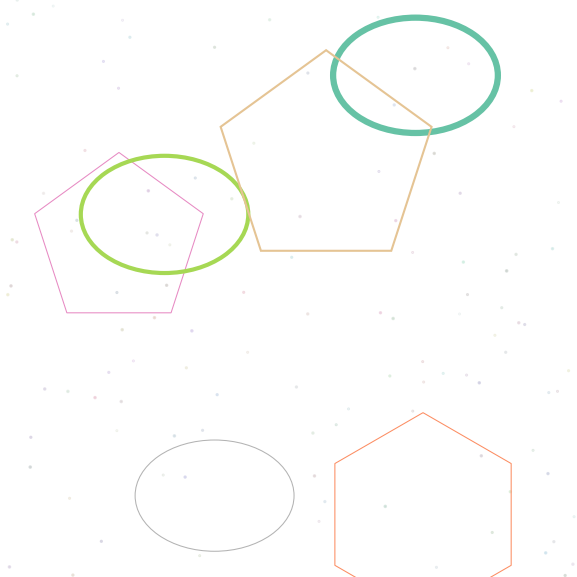[{"shape": "oval", "thickness": 3, "radius": 0.71, "center": [0.719, 0.869]}, {"shape": "hexagon", "thickness": 0.5, "radius": 0.88, "center": [0.733, 0.108]}, {"shape": "pentagon", "thickness": 0.5, "radius": 0.77, "center": [0.206, 0.582]}, {"shape": "oval", "thickness": 2, "radius": 0.72, "center": [0.285, 0.628]}, {"shape": "pentagon", "thickness": 1, "radius": 0.96, "center": [0.565, 0.72]}, {"shape": "oval", "thickness": 0.5, "radius": 0.69, "center": [0.372, 0.141]}]